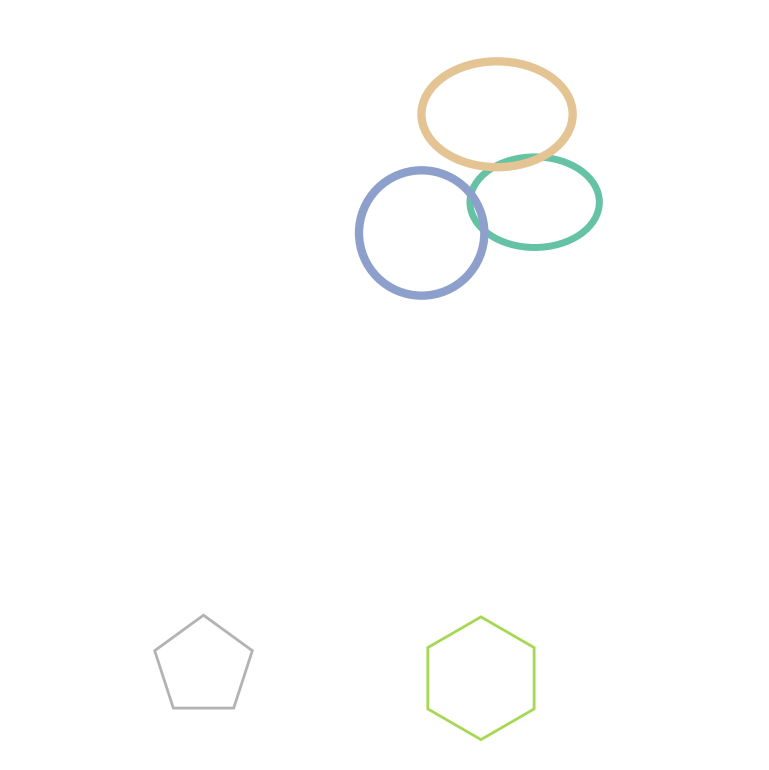[{"shape": "oval", "thickness": 2.5, "radius": 0.42, "center": [0.694, 0.737]}, {"shape": "circle", "thickness": 3, "radius": 0.41, "center": [0.548, 0.697]}, {"shape": "hexagon", "thickness": 1, "radius": 0.4, "center": [0.625, 0.119]}, {"shape": "oval", "thickness": 3, "radius": 0.49, "center": [0.646, 0.852]}, {"shape": "pentagon", "thickness": 1, "radius": 0.33, "center": [0.264, 0.134]}]